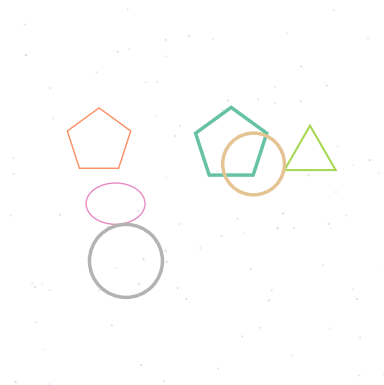[{"shape": "pentagon", "thickness": 2.5, "radius": 0.49, "center": [0.6, 0.624]}, {"shape": "pentagon", "thickness": 1, "radius": 0.43, "center": [0.257, 0.633]}, {"shape": "oval", "thickness": 1, "radius": 0.38, "center": [0.3, 0.471]}, {"shape": "triangle", "thickness": 1.5, "radius": 0.38, "center": [0.805, 0.597]}, {"shape": "circle", "thickness": 2.5, "radius": 0.4, "center": [0.659, 0.574]}, {"shape": "circle", "thickness": 2.5, "radius": 0.47, "center": [0.327, 0.322]}]